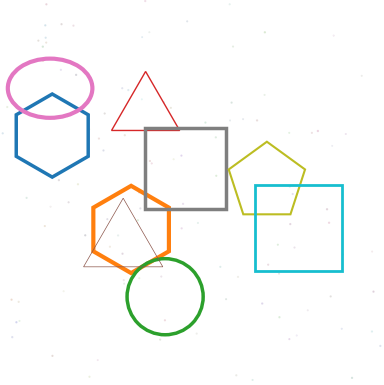[{"shape": "hexagon", "thickness": 2.5, "radius": 0.54, "center": [0.136, 0.648]}, {"shape": "hexagon", "thickness": 3, "radius": 0.57, "center": [0.341, 0.404]}, {"shape": "circle", "thickness": 2.5, "radius": 0.49, "center": [0.429, 0.229]}, {"shape": "triangle", "thickness": 1, "radius": 0.51, "center": [0.378, 0.712]}, {"shape": "triangle", "thickness": 0.5, "radius": 0.59, "center": [0.32, 0.366]}, {"shape": "oval", "thickness": 3, "radius": 0.55, "center": [0.13, 0.771]}, {"shape": "square", "thickness": 2.5, "radius": 0.53, "center": [0.481, 0.563]}, {"shape": "pentagon", "thickness": 1.5, "radius": 0.52, "center": [0.693, 0.528]}, {"shape": "square", "thickness": 2, "radius": 0.56, "center": [0.775, 0.408]}]